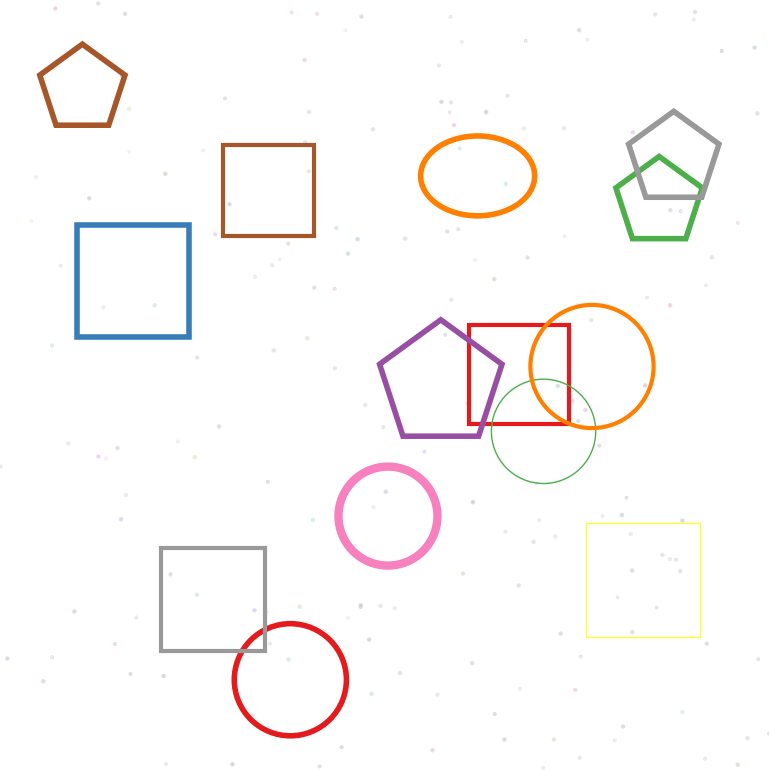[{"shape": "circle", "thickness": 2, "radius": 0.36, "center": [0.377, 0.117]}, {"shape": "square", "thickness": 1.5, "radius": 0.32, "center": [0.674, 0.514]}, {"shape": "square", "thickness": 2, "radius": 0.36, "center": [0.173, 0.635]}, {"shape": "circle", "thickness": 0.5, "radius": 0.34, "center": [0.706, 0.44]}, {"shape": "pentagon", "thickness": 2, "radius": 0.29, "center": [0.856, 0.738]}, {"shape": "pentagon", "thickness": 2, "radius": 0.42, "center": [0.572, 0.501]}, {"shape": "oval", "thickness": 2, "radius": 0.37, "center": [0.62, 0.772]}, {"shape": "circle", "thickness": 1.5, "radius": 0.4, "center": [0.769, 0.524]}, {"shape": "square", "thickness": 0.5, "radius": 0.37, "center": [0.835, 0.246]}, {"shape": "pentagon", "thickness": 2, "radius": 0.29, "center": [0.107, 0.884]}, {"shape": "square", "thickness": 1.5, "radius": 0.3, "center": [0.349, 0.753]}, {"shape": "circle", "thickness": 3, "radius": 0.32, "center": [0.504, 0.33]}, {"shape": "pentagon", "thickness": 2, "radius": 0.31, "center": [0.875, 0.794]}, {"shape": "square", "thickness": 1.5, "radius": 0.34, "center": [0.276, 0.221]}]